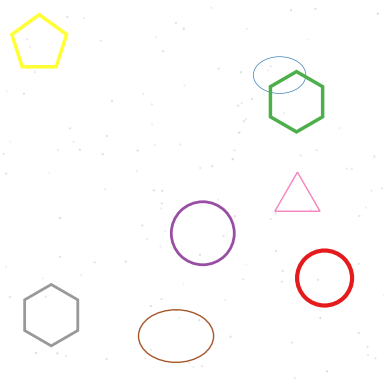[{"shape": "circle", "thickness": 3, "radius": 0.36, "center": [0.843, 0.278]}, {"shape": "oval", "thickness": 0.5, "radius": 0.34, "center": [0.726, 0.805]}, {"shape": "hexagon", "thickness": 2.5, "radius": 0.39, "center": [0.77, 0.736]}, {"shape": "circle", "thickness": 2, "radius": 0.41, "center": [0.527, 0.394]}, {"shape": "pentagon", "thickness": 2.5, "radius": 0.37, "center": [0.102, 0.887]}, {"shape": "oval", "thickness": 1, "radius": 0.49, "center": [0.457, 0.127]}, {"shape": "triangle", "thickness": 1, "radius": 0.34, "center": [0.773, 0.485]}, {"shape": "hexagon", "thickness": 2, "radius": 0.4, "center": [0.133, 0.181]}]